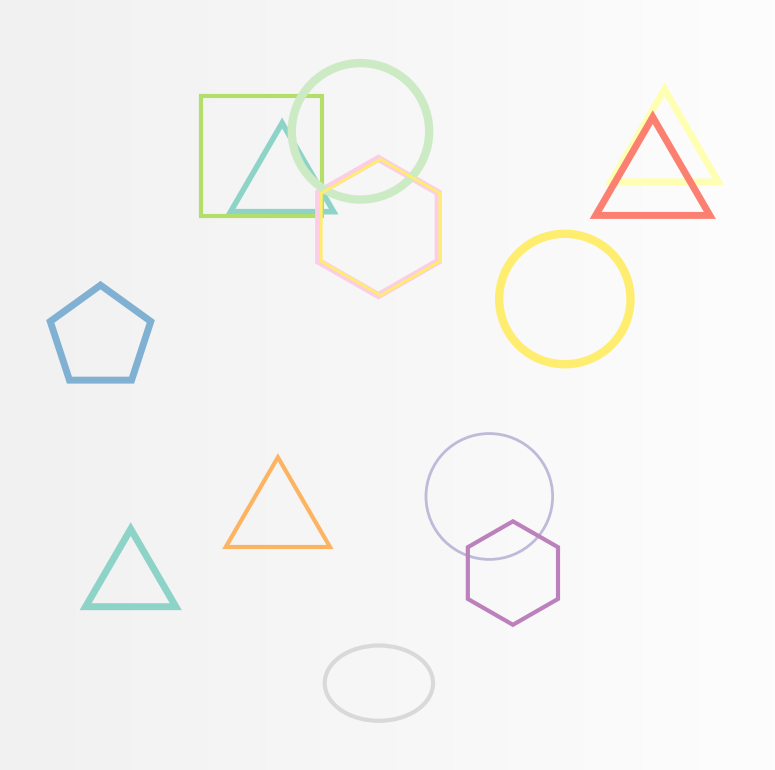[{"shape": "triangle", "thickness": 2.5, "radius": 0.34, "center": [0.169, 0.246]}, {"shape": "triangle", "thickness": 2, "radius": 0.38, "center": [0.364, 0.763]}, {"shape": "triangle", "thickness": 2.5, "radius": 0.4, "center": [0.858, 0.804]}, {"shape": "circle", "thickness": 1, "radius": 0.41, "center": [0.631, 0.355]}, {"shape": "triangle", "thickness": 2.5, "radius": 0.43, "center": [0.842, 0.763]}, {"shape": "pentagon", "thickness": 2.5, "radius": 0.34, "center": [0.13, 0.561]}, {"shape": "triangle", "thickness": 1.5, "radius": 0.39, "center": [0.359, 0.328]}, {"shape": "square", "thickness": 1.5, "radius": 0.39, "center": [0.338, 0.797]}, {"shape": "hexagon", "thickness": 2.5, "radius": 0.45, "center": [0.488, 0.705]}, {"shape": "oval", "thickness": 1.5, "radius": 0.35, "center": [0.489, 0.113]}, {"shape": "hexagon", "thickness": 1.5, "radius": 0.34, "center": [0.662, 0.256]}, {"shape": "circle", "thickness": 3, "radius": 0.44, "center": [0.465, 0.829]}, {"shape": "hexagon", "thickness": 1, "radius": 0.44, "center": [0.491, 0.705]}, {"shape": "circle", "thickness": 3, "radius": 0.42, "center": [0.729, 0.612]}]